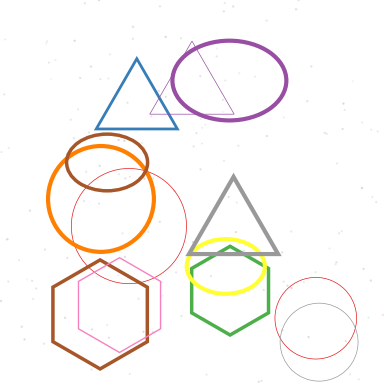[{"shape": "circle", "thickness": 0.5, "radius": 0.53, "center": [0.82, 0.173]}, {"shape": "circle", "thickness": 0.5, "radius": 0.75, "center": [0.335, 0.413]}, {"shape": "triangle", "thickness": 2, "radius": 0.61, "center": [0.355, 0.726]}, {"shape": "hexagon", "thickness": 2.5, "radius": 0.58, "center": [0.598, 0.245]}, {"shape": "triangle", "thickness": 0.5, "radius": 0.63, "center": [0.499, 0.767]}, {"shape": "oval", "thickness": 3, "radius": 0.74, "center": [0.596, 0.791]}, {"shape": "circle", "thickness": 3, "radius": 0.69, "center": [0.262, 0.483]}, {"shape": "oval", "thickness": 3, "radius": 0.51, "center": [0.586, 0.308]}, {"shape": "oval", "thickness": 2.5, "radius": 0.53, "center": [0.278, 0.578]}, {"shape": "hexagon", "thickness": 2.5, "radius": 0.71, "center": [0.26, 0.183]}, {"shape": "hexagon", "thickness": 1, "radius": 0.62, "center": [0.31, 0.208]}, {"shape": "triangle", "thickness": 3, "radius": 0.67, "center": [0.607, 0.407]}, {"shape": "circle", "thickness": 0.5, "radius": 0.51, "center": [0.829, 0.111]}]